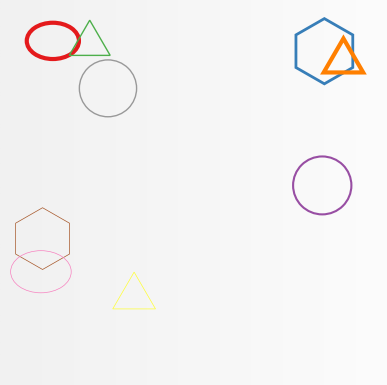[{"shape": "oval", "thickness": 3, "radius": 0.34, "center": [0.136, 0.894]}, {"shape": "hexagon", "thickness": 2, "radius": 0.42, "center": [0.837, 0.867]}, {"shape": "triangle", "thickness": 1, "radius": 0.3, "center": [0.232, 0.887]}, {"shape": "circle", "thickness": 1.5, "radius": 0.38, "center": [0.832, 0.518]}, {"shape": "triangle", "thickness": 3, "radius": 0.29, "center": [0.886, 0.841]}, {"shape": "triangle", "thickness": 0.5, "radius": 0.32, "center": [0.346, 0.23]}, {"shape": "hexagon", "thickness": 0.5, "radius": 0.4, "center": [0.11, 0.38]}, {"shape": "oval", "thickness": 0.5, "radius": 0.39, "center": [0.106, 0.294]}, {"shape": "circle", "thickness": 1, "radius": 0.37, "center": [0.279, 0.771]}]